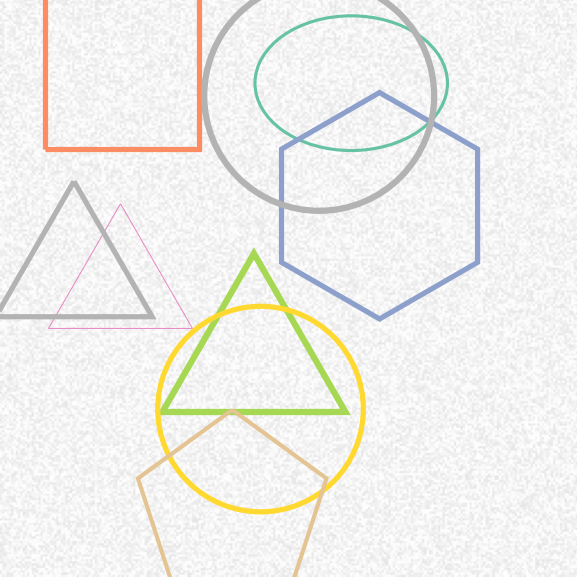[{"shape": "oval", "thickness": 1.5, "radius": 0.83, "center": [0.608, 0.855]}, {"shape": "square", "thickness": 2.5, "radius": 0.67, "center": [0.211, 0.875]}, {"shape": "hexagon", "thickness": 2.5, "radius": 0.98, "center": [0.657, 0.643]}, {"shape": "triangle", "thickness": 0.5, "radius": 0.72, "center": [0.209, 0.502]}, {"shape": "triangle", "thickness": 3, "radius": 0.92, "center": [0.44, 0.377]}, {"shape": "circle", "thickness": 2.5, "radius": 0.89, "center": [0.451, 0.291]}, {"shape": "pentagon", "thickness": 2, "radius": 0.86, "center": [0.402, 0.118]}, {"shape": "circle", "thickness": 3, "radius": 1.0, "center": [0.553, 0.833]}, {"shape": "triangle", "thickness": 2.5, "radius": 0.78, "center": [0.128, 0.529]}]